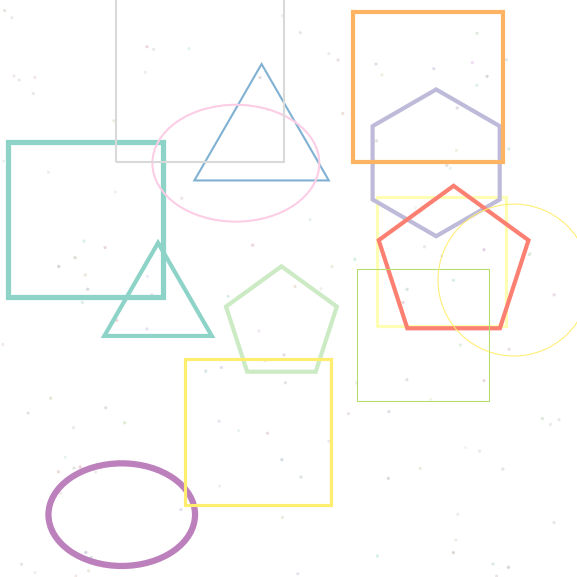[{"shape": "square", "thickness": 2.5, "radius": 0.67, "center": [0.149, 0.62]}, {"shape": "triangle", "thickness": 2, "radius": 0.54, "center": [0.274, 0.471]}, {"shape": "square", "thickness": 1.5, "radius": 0.56, "center": [0.764, 0.546]}, {"shape": "hexagon", "thickness": 2, "radius": 0.64, "center": [0.755, 0.717]}, {"shape": "pentagon", "thickness": 2, "radius": 0.68, "center": [0.785, 0.541]}, {"shape": "triangle", "thickness": 1, "radius": 0.67, "center": [0.453, 0.754]}, {"shape": "square", "thickness": 2, "radius": 0.65, "center": [0.741, 0.848]}, {"shape": "square", "thickness": 0.5, "radius": 0.57, "center": [0.732, 0.419]}, {"shape": "oval", "thickness": 1, "radius": 0.72, "center": [0.408, 0.716]}, {"shape": "square", "thickness": 1, "radius": 0.73, "center": [0.346, 0.863]}, {"shape": "oval", "thickness": 3, "radius": 0.63, "center": [0.211, 0.108]}, {"shape": "pentagon", "thickness": 2, "radius": 0.5, "center": [0.487, 0.437]}, {"shape": "square", "thickness": 1.5, "radius": 0.63, "center": [0.447, 0.251]}, {"shape": "circle", "thickness": 0.5, "radius": 0.66, "center": [0.89, 0.514]}]